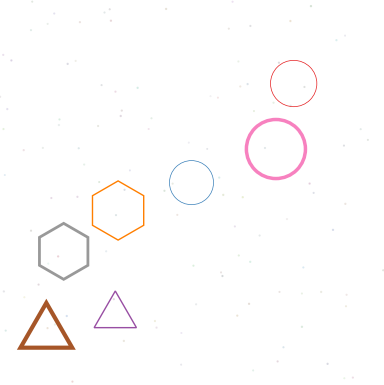[{"shape": "circle", "thickness": 0.5, "radius": 0.3, "center": [0.763, 0.783]}, {"shape": "circle", "thickness": 0.5, "radius": 0.29, "center": [0.497, 0.526]}, {"shape": "triangle", "thickness": 1, "radius": 0.32, "center": [0.299, 0.181]}, {"shape": "hexagon", "thickness": 1, "radius": 0.38, "center": [0.307, 0.453]}, {"shape": "triangle", "thickness": 3, "radius": 0.39, "center": [0.12, 0.136]}, {"shape": "circle", "thickness": 2.5, "radius": 0.38, "center": [0.717, 0.613]}, {"shape": "hexagon", "thickness": 2, "radius": 0.36, "center": [0.165, 0.347]}]